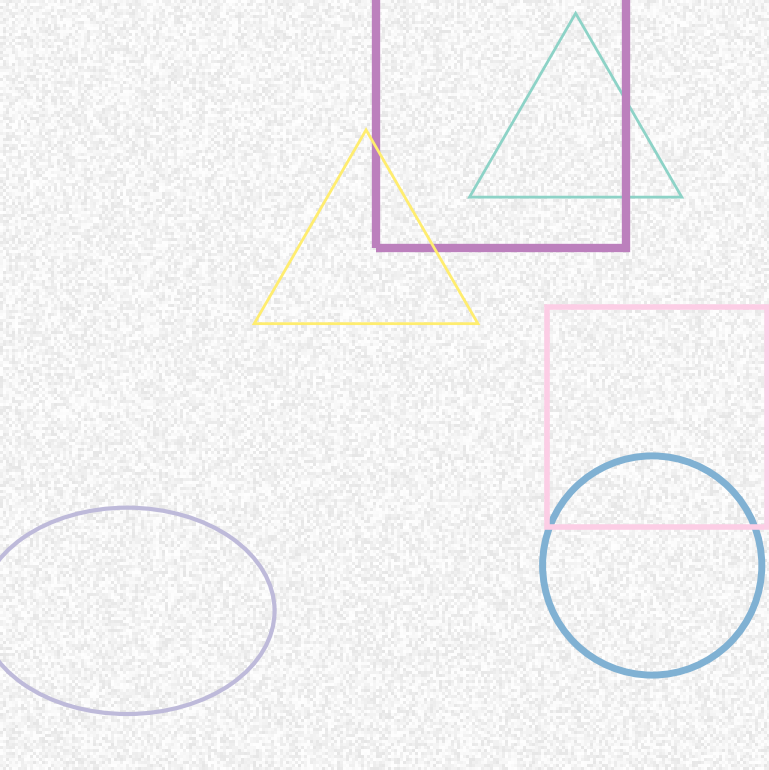[{"shape": "triangle", "thickness": 1, "radius": 0.8, "center": [0.748, 0.824]}, {"shape": "oval", "thickness": 1.5, "radius": 0.96, "center": [0.165, 0.207]}, {"shape": "circle", "thickness": 2.5, "radius": 0.71, "center": [0.847, 0.266]}, {"shape": "square", "thickness": 2, "radius": 0.71, "center": [0.853, 0.458]}, {"shape": "square", "thickness": 3, "radius": 0.81, "center": [0.651, 0.841]}, {"shape": "triangle", "thickness": 1, "radius": 0.84, "center": [0.475, 0.664]}]